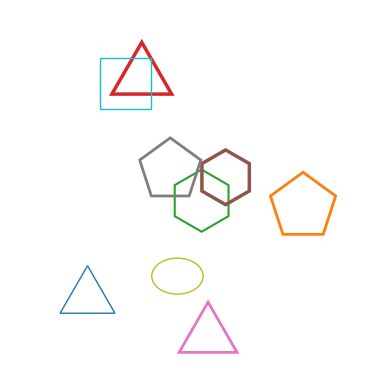[{"shape": "triangle", "thickness": 1, "radius": 0.41, "center": [0.227, 0.228]}, {"shape": "pentagon", "thickness": 2, "radius": 0.45, "center": [0.787, 0.463]}, {"shape": "hexagon", "thickness": 1.5, "radius": 0.4, "center": [0.524, 0.479]}, {"shape": "triangle", "thickness": 2.5, "radius": 0.45, "center": [0.368, 0.8]}, {"shape": "hexagon", "thickness": 2.5, "radius": 0.36, "center": [0.586, 0.539]}, {"shape": "triangle", "thickness": 2, "radius": 0.43, "center": [0.54, 0.128]}, {"shape": "pentagon", "thickness": 2, "radius": 0.42, "center": [0.442, 0.558]}, {"shape": "oval", "thickness": 1, "radius": 0.33, "center": [0.461, 0.283]}, {"shape": "square", "thickness": 1, "radius": 0.33, "center": [0.326, 0.783]}]